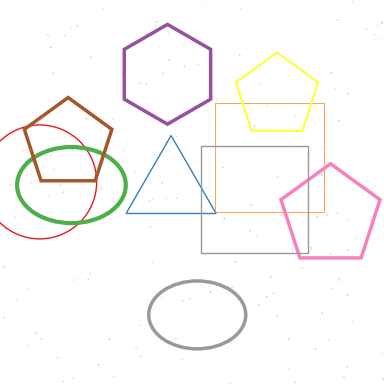[{"shape": "circle", "thickness": 1, "radius": 0.74, "center": [0.103, 0.527]}, {"shape": "triangle", "thickness": 1, "radius": 0.68, "center": [0.444, 0.513]}, {"shape": "oval", "thickness": 3, "radius": 0.71, "center": [0.186, 0.519]}, {"shape": "hexagon", "thickness": 2.5, "radius": 0.65, "center": [0.435, 0.807]}, {"shape": "square", "thickness": 0.5, "radius": 0.71, "center": [0.701, 0.591]}, {"shape": "pentagon", "thickness": 1.5, "radius": 0.56, "center": [0.72, 0.751]}, {"shape": "pentagon", "thickness": 2.5, "radius": 0.6, "center": [0.177, 0.627]}, {"shape": "pentagon", "thickness": 2.5, "radius": 0.68, "center": [0.858, 0.44]}, {"shape": "square", "thickness": 1, "radius": 0.7, "center": [0.662, 0.482]}, {"shape": "oval", "thickness": 2.5, "radius": 0.63, "center": [0.512, 0.182]}]